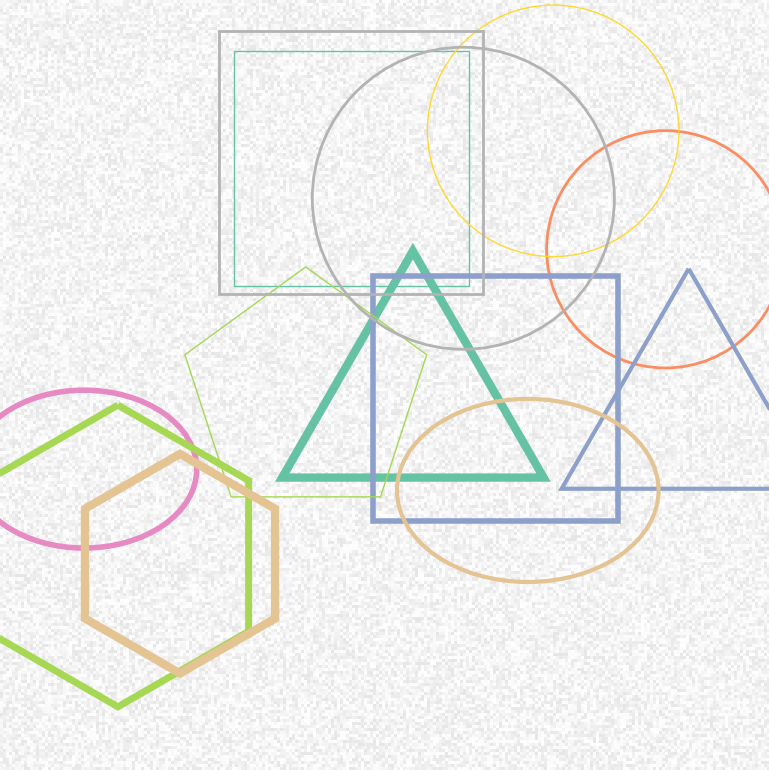[{"shape": "square", "thickness": 0.5, "radius": 0.76, "center": [0.456, 0.782]}, {"shape": "triangle", "thickness": 3, "radius": 0.98, "center": [0.536, 0.478]}, {"shape": "circle", "thickness": 1, "radius": 0.77, "center": [0.864, 0.676]}, {"shape": "triangle", "thickness": 1.5, "radius": 0.95, "center": [0.894, 0.461]}, {"shape": "square", "thickness": 2, "radius": 0.79, "center": [0.643, 0.482]}, {"shape": "oval", "thickness": 2, "radius": 0.73, "center": [0.109, 0.391]}, {"shape": "hexagon", "thickness": 2.5, "radius": 0.98, "center": [0.153, 0.278]}, {"shape": "pentagon", "thickness": 0.5, "radius": 0.83, "center": [0.397, 0.488]}, {"shape": "circle", "thickness": 0.5, "radius": 0.82, "center": [0.718, 0.83]}, {"shape": "oval", "thickness": 1.5, "radius": 0.85, "center": [0.685, 0.363]}, {"shape": "hexagon", "thickness": 3, "radius": 0.71, "center": [0.234, 0.268]}, {"shape": "circle", "thickness": 1, "radius": 0.98, "center": [0.602, 0.742]}, {"shape": "square", "thickness": 1, "radius": 0.86, "center": [0.456, 0.789]}]